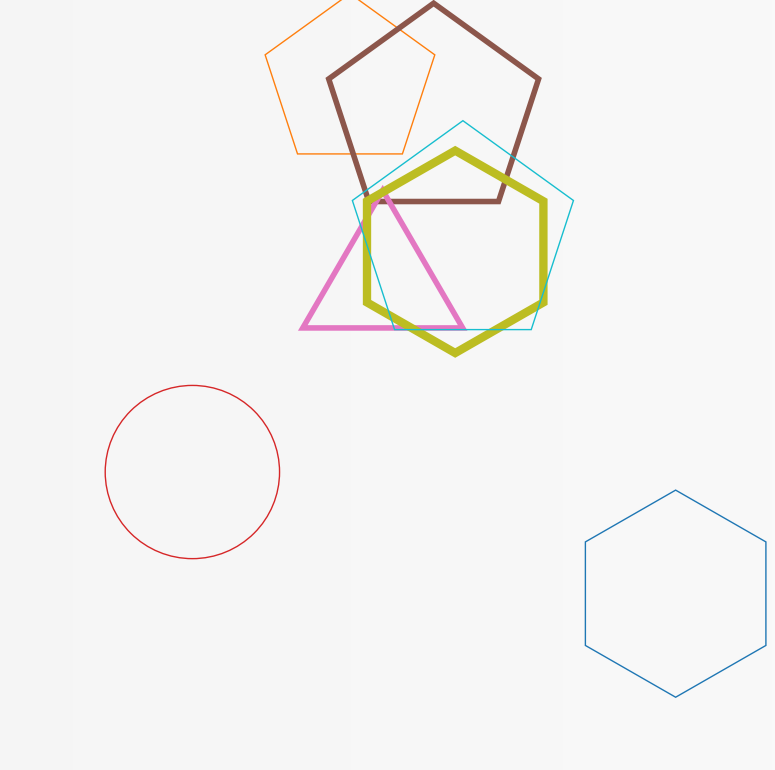[{"shape": "hexagon", "thickness": 0.5, "radius": 0.67, "center": [0.872, 0.229]}, {"shape": "pentagon", "thickness": 0.5, "radius": 0.58, "center": [0.452, 0.893]}, {"shape": "circle", "thickness": 0.5, "radius": 0.56, "center": [0.248, 0.387]}, {"shape": "pentagon", "thickness": 2, "radius": 0.71, "center": [0.56, 0.853]}, {"shape": "triangle", "thickness": 2, "radius": 0.6, "center": [0.494, 0.634]}, {"shape": "hexagon", "thickness": 3, "radius": 0.66, "center": [0.587, 0.673]}, {"shape": "pentagon", "thickness": 0.5, "radius": 0.75, "center": [0.597, 0.693]}]